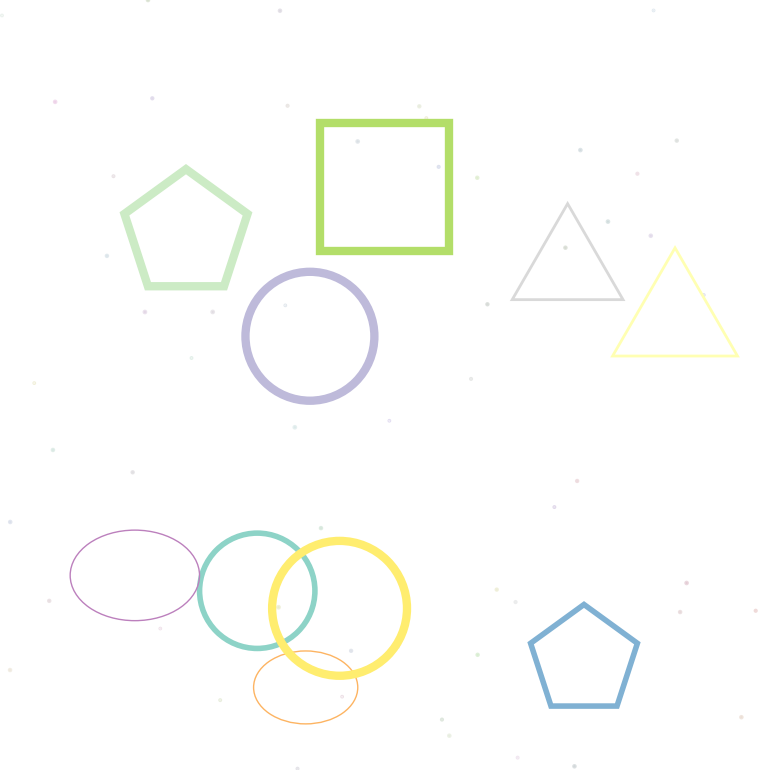[{"shape": "circle", "thickness": 2, "radius": 0.37, "center": [0.334, 0.233]}, {"shape": "triangle", "thickness": 1, "radius": 0.47, "center": [0.877, 0.584]}, {"shape": "circle", "thickness": 3, "radius": 0.42, "center": [0.402, 0.563]}, {"shape": "pentagon", "thickness": 2, "radius": 0.36, "center": [0.758, 0.142]}, {"shape": "oval", "thickness": 0.5, "radius": 0.34, "center": [0.397, 0.107]}, {"shape": "square", "thickness": 3, "radius": 0.42, "center": [0.499, 0.757]}, {"shape": "triangle", "thickness": 1, "radius": 0.42, "center": [0.737, 0.652]}, {"shape": "oval", "thickness": 0.5, "radius": 0.42, "center": [0.175, 0.253]}, {"shape": "pentagon", "thickness": 3, "radius": 0.42, "center": [0.242, 0.696]}, {"shape": "circle", "thickness": 3, "radius": 0.44, "center": [0.441, 0.21]}]